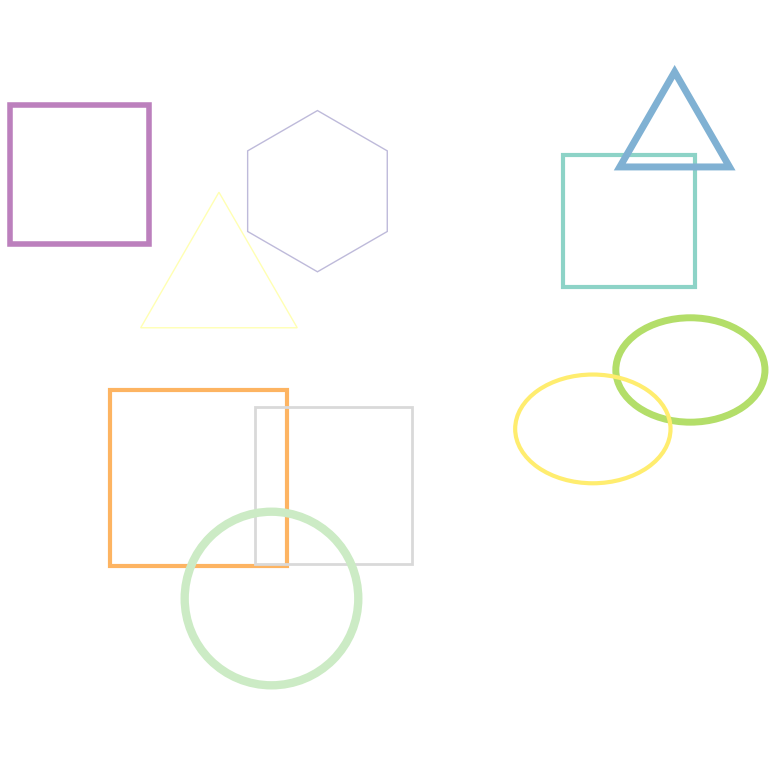[{"shape": "square", "thickness": 1.5, "radius": 0.43, "center": [0.817, 0.713]}, {"shape": "triangle", "thickness": 0.5, "radius": 0.59, "center": [0.284, 0.633]}, {"shape": "hexagon", "thickness": 0.5, "radius": 0.52, "center": [0.412, 0.752]}, {"shape": "triangle", "thickness": 2.5, "radius": 0.41, "center": [0.876, 0.824]}, {"shape": "square", "thickness": 1.5, "radius": 0.57, "center": [0.258, 0.379]}, {"shape": "oval", "thickness": 2.5, "radius": 0.48, "center": [0.897, 0.52]}, {"shape": "square", "thickness": 1, "radius": 0.51, "center": [0.433, 0.369]}, {"shape": "square", "thickness": 2, "radius": 0.45, "center": [0.103, 0.773]}, {"shape": "circle", "thickness": 3, "radius": 0.56, "center": [0.353, 0.223]}, {"shape": "oval", "thickness": 1.5, "radius": 0.5, "center": [0.77, 0.443]}]